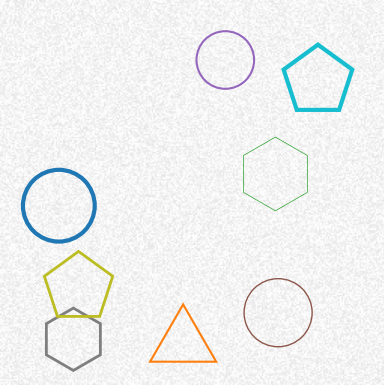[{"shape": "circle", "thickness": 3, "radius": 0.47, "center": [0.153, 0.466]}, {"shape": "triangle", "thickness": 1.5, "radius": 0.5, "center": [0.476, 0.11]}, {"shape": "hexagon", "thickness": 0.5, "radius": 0.48, "center": [0.715, 0.548]}, {"shape": "circle", "thickness": 1.5, "radius": 0.37, "center": [0.585, 0.844]}, {"shape": "circle", "thickness": 1, "radius": 0.44, "center": [0.722, 0.188]}, {"shape": "hexagon", "thickness": 2, "radius": 0.4, "center": [0.191, 0.119]}, {"shape": "pentagon", "thickness": 2, "radius": 0.47, "center": [0.204, 0.254]}, {"shape": "pentagon", "thickness": 3, "radius": 0.47, "center": [0.826, 0.79]}]